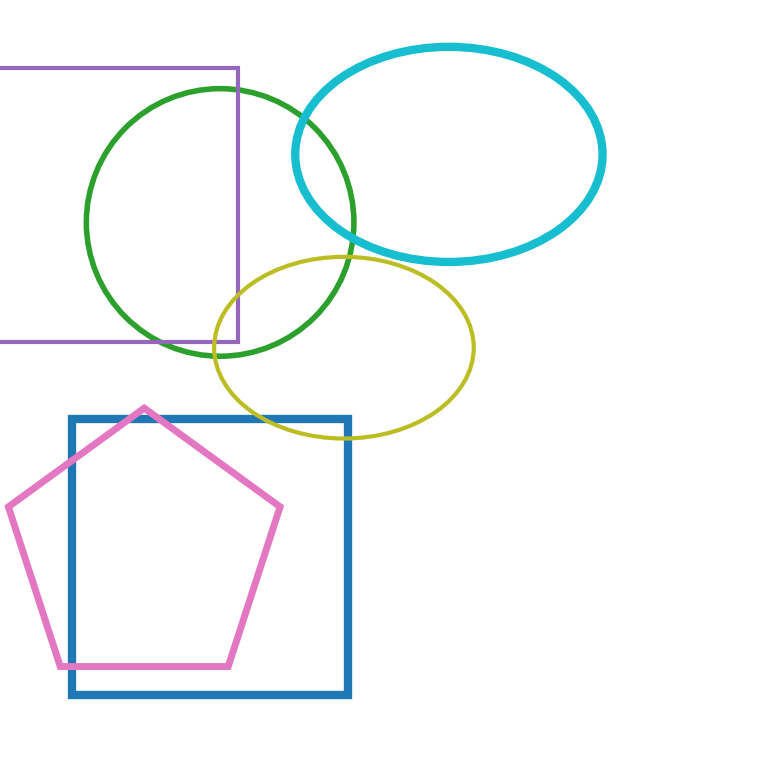[{"shape": "square", "thickness": 3, "radius": 0.9, "center": [0.273, 0.276]}, {"shape": "circle", "thickness": 2, "radius": 0.87, "center": [0.286, 0.711]}, {"shape": "square", "thickness": 1.5, "radius": 0.89, "center": [0.131, 0.734]}, {"shape": "pentagon", "thickness": 2.5, "radius": 0.93, "center": [0.187, 0.284]}, {"shape": "oval", "thickness": 1.5, "radius": 0.84, "center": [0.447, 0.548]}, {"shape": "oval", "thickness": 3, "radius": 1.0, "center": [0.583, 0.8]}]